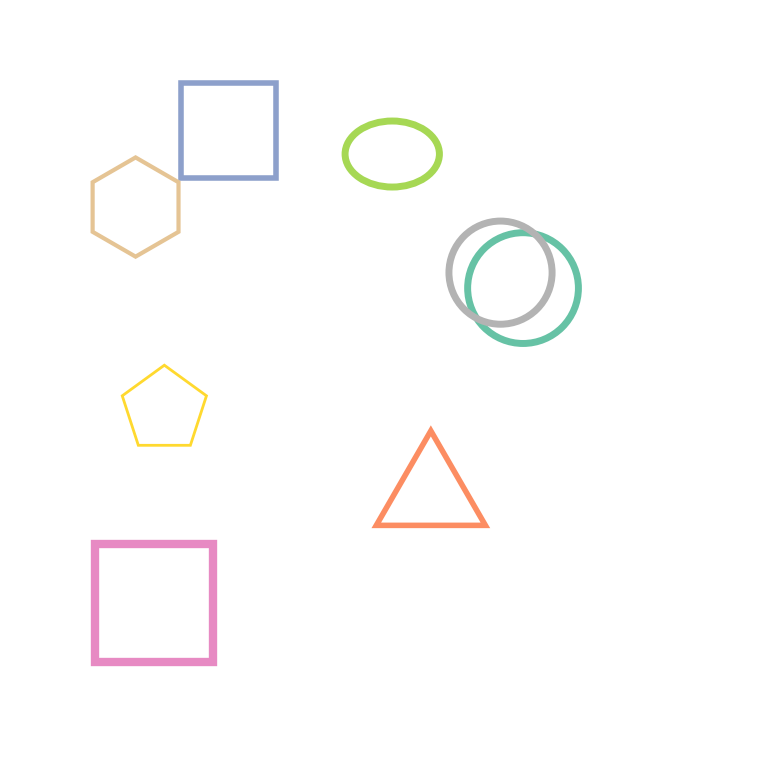[{"shape": "circle", "thickness": 2.5, "radius": 0.36, "center": [0.679, 0.626]}, {"shape": "triangle", "thickness": 2, "radius": 0.41, "center": [0.56, 0.359]}, {"shape": "square", "thickness": 2, "radius": 0.31, "center": [0.297, 0.831]}, {"shape": "square", "thickness": 3, "radius": 0.38, "center": [0.2, 0.217]}, {"shape": "oval", "thickness": 2.5, "radius": 0.31, "center": [0.509, 0.8]}, {"shape": "pentagon", "thickness": 1, "radius": 0.29, "center": [0.213, 0.468]}, {"shape": "hexagon", "thickness": 1.5, "radius": 0.32, "center": [0.176, 0.731]}, {"shape": "circle", "thickness": 2.5, "radius": 0.33, "center": [0.65, 0.646]}]